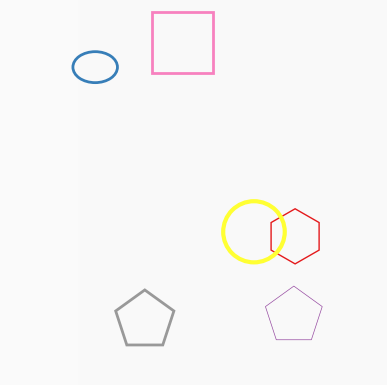[{"shape": "hexagon", "thickness": 1, "radius": 0.36, "center": [0.762, 0.386]}, {"shape": "oval", "thickness": 2, "radius": 0.29, "center": [0.246, 0.826]}, {"shape": "pentagon", "thickness": 0.5, "radius": 0.39, "center": [0.758, 0.18]}, {"shape": "circle", "thickness": 3, "radius": 0.4, "center": [0.655, 0.398]}, {"shape": "square", "thickness": 2, "radius": 0.4, "center": [0.471, 0.889]}, {"shape": "pentagon", "thickness": 2, "radius": 0.39, "center": [0.374, 0.168]}]